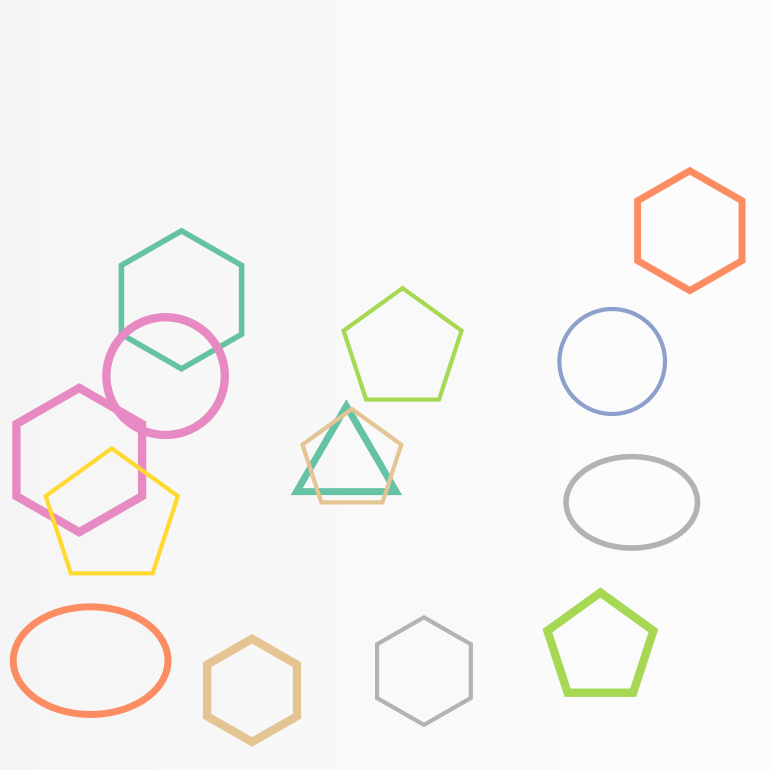[{"shape": "triangle", "thickness": 2.5, "radius": 0.37, "center": [0.447, 0.399]}, {"shape": "hexagon", "thickness": 2, "radius": 0.45, "center": [0.234, 0.611]}, {"shape": "hexagon", "thickness": 2.5, "radius": 0.39, "center": [0.89, 0.7]}, {"shape": "oval", "thickness": 2.5, "radius": 0.5, "center": [0.117, 0.142]}, {"shape": "circle", "thickness": 1.5, "radius": 0.34, "center": [0.79, 0.531]}, {"shape": "circle", "thickness": 3, "radius": 0.38, "center": [0.214, 0.512]}, {"shape": "hexagon", "thickness": 3, "radius": 0.47, "center": [0.102, 0.403]}, {"shape": "pentagon", "thickness": 1.5, "radius": 0.4, "center": [0.519, 0.546]}, {"shape": "pentagon", "thickness": 3, "radius": 0.36, "center": [0.775, 0.159]}, {"shape": "pentagon", "thickness": 1.5, "radius": 0.45, "center": [0.144, 0.328]}, {"shape": "hexagon", "thickness": 3, "radius": 0.33, "center": [0.325, 0.103]}, {"shape": "pentagon", "thickness": 1.5, "radius": 0.34, "center": [0.454, 0.402]}, {"shape": "oval", "thickness": 2, "radius": 0.42, "center": [0.815, 0.348]}, {"shape": "hexagon", "thickness": 1.5, "radius": 0.35, "center": [0.547, 0.128]}]